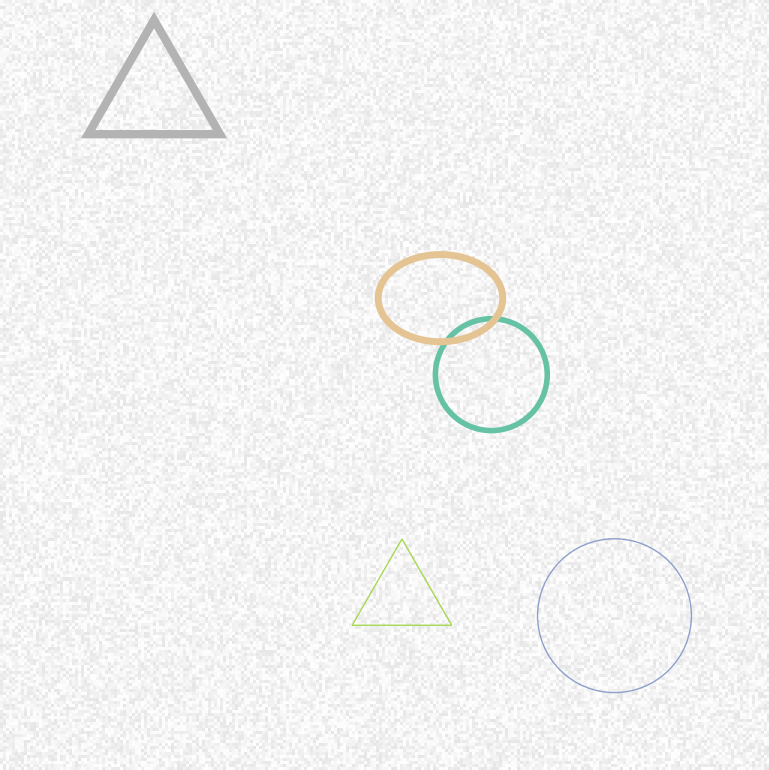[{"shape": "circle", "thickness": 2, "radius": 0.36, "center": [0.638, 0.513]}, {"shape": "circle", "thickness": 0.5, "radius": 0.5, "center": [0.798, 0.2]}, {"shape": "triangle", "thickness": 0.5, "radius": 0.37, "center": [0.522, 0.225]}, {"shape": "oval", "thickness": 2.5, "radius": 0.4, "center": [0.572, 0.613]}, {"shape": "triangle", "thickness": 3, "radius": 0.49, "center": [0.2, 0.875]}]